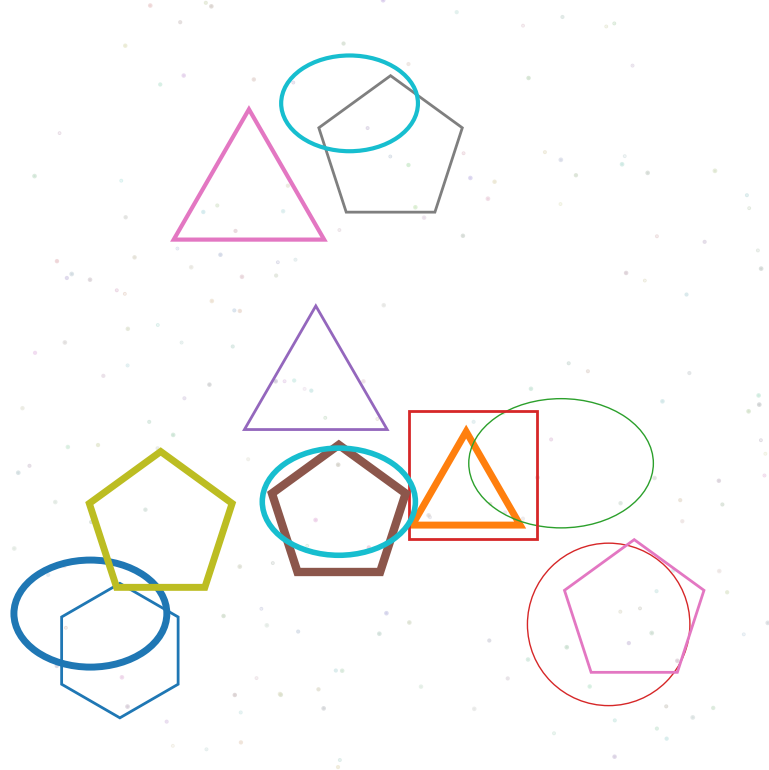[{"shape": "oval", "thickness": 2.5, "radius": 0.5, "center": [0.117, 0.203]}, {"shape": "hexagon", "thickness": 1, "radius": 0.44, "center": [0.156, 0.155]}, {"shape": "triangle", "thickness": 2.5, "radius": 0.4, "center": [0.605, 0.359]}, {"shape": "oval", "thickness": 0.5, "radius": 0.6, "center": [0.729, 0.398]}, {"shape": "square", "thickness": 1, "radius": 0.42, "center": [0.615, 0.383]}, {"shape": "circle", "thickness": 0.5, "radius": 0.53, "center": [0.79, 0.189]}, {"shape": "triangle", "thickness": 1, "radius": 0.54, "center": [0.41, 0.496]}, {"shape": "pentagon", "thickness": 3, "radius": 0.46, "center": [0.44, 0.331]}, {"shape": "pentagon", "thickness": 1, "radius": 0.48, "center": [0.824, 0.204]}, {"shape": "triangle", "thickness": 1.5, "radius": 0.56, "center": [0.323, 0.745]}, {"shape": "pentagon", "thickness": 1, "radius": 0.49, "center": [0.507, 0.804]}, {"shape": "pentagon", "thickness": 2.5, "radius": 0.49, "center": [0.209, 0.316]}, {"shape": "oval", "thickness": 1.5, "radius": 0.44, "center": [0.454, 0.866]}, {"shape": "oval", "thickness": 2, "radius": 0.5, "center": [0.44, 0.348]}]